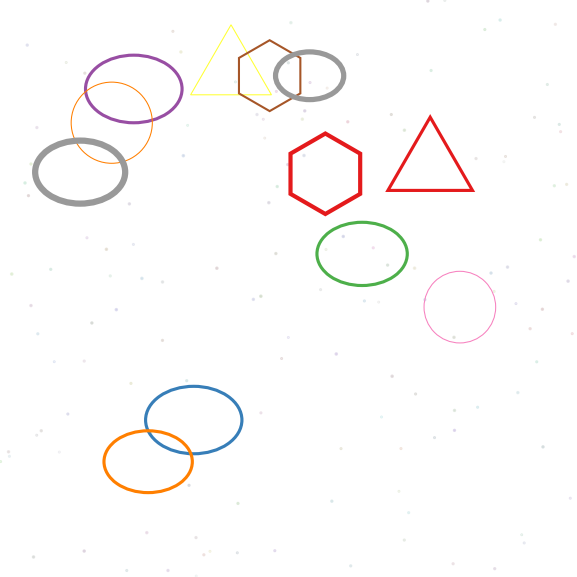[{"shape": "triangle", "thickness": 1.5, "radius": 0.42, "center": [0.745, 0.712]}, {"shape": "hexagon", "thickness": 2, "radius": 0.35, "center": [0.563, 0.698]}, {"shape": "oval", "thickness": 1.5, "radius": 0.42, "center": [0.336, 0.272]}, {"shape": "oval", "thickness": 1.5, "radius": 0.39, "center": [0.627, 0.559]}, {"shape": "oval", "thickness": 1.5, "radius": 0.42, "center": [0.232, 0.845]}, {"shape": "oval", "thickness": 1.5, "radius": 0.38, "center": [0.257, 0.2]}, {"shape": "circle", "thickness": 0.5, "radius": 0.35, "center": [0.194, 0.787]}, {"shape": "triangle", "thickness": 0.5, "radius": 0.4, "center": [0.4, 0.875]}, {"shape": "hexagon", "thickness": 1, "radius": 0.31, "center": [0.467, 0.868]}, {"shape": "circle", "thickness": 0.5, "radius": 0.31, "center": [0.796, 0.467]}, {"shape": "oval", "thickness": 3, "radius": 0.39, "center": [0.139, 0.701]}, {"shape": "oval", "thickness": 2.5, "radius": 0.3, "center": [0.536, 0.868]}]